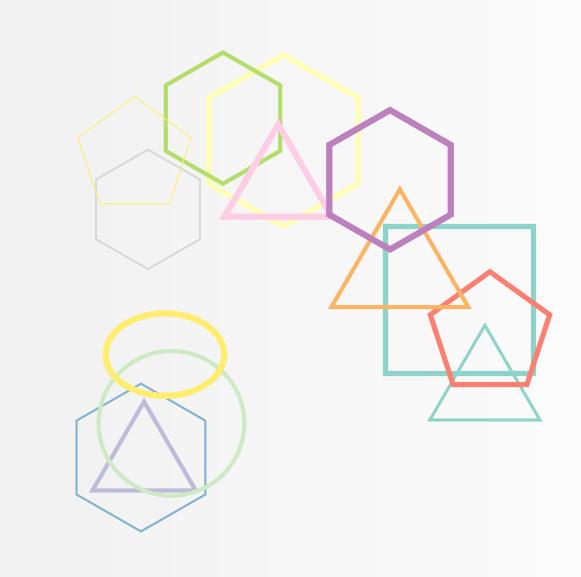[{"shape": "triangle", "thickness": 1.5, "radius": 0.55, "center": [0.834, 0.327]}, {"shape": "square", "thickness": 2.5, "radius": 0.64, "center": [0.789, 0.481]}, {"shape": "hexagon", "thickness": 2.5, "radius": 0.74, "center": [0.488, 0.755]}, {"shape": "triangle", "thickness": 2, "radius": 0.51, "center": [0.248, 0.201]}, {"shape": "pentagon", "thickness": 2.5, "radius": 0.54, "center": [0.843, 0.421]}, {"shape": "hexagon", "thickness": 1, "radius": 0.64, "center": [0.242, 0.207]}, {"shape": "triangle", "thickness": 2, "radius": 0.68, "center": [0.688, 0.535]}, {"shape": "hexagon", "thickness": 2, "radius": 0.57, "center": [0.384, 0.795]}, {"shape": "triangle", "thickness": 3, "radius": 0.53, "center": [0.479, 0.677]}, {"shape": "hexagon", "thickness": 1, "radius": 0.52, "center": [0.255, 0.637]}, {"shape": "hexagon", "thickness": 3, "radius": 0.6, "center": [0.671, 0.688]}, {"shape": "circle", "thickness": 2, "radius": 0.63, "center": [0.295, 0.266]}, {"shape": "oval", "thickness": 3, "radius": 0.51, "center": [0.284, 0.385]}, {"shape": "pentagon", "thickness": 0.5, "radius": 0.51, "center": [0.231, 0.729]}]